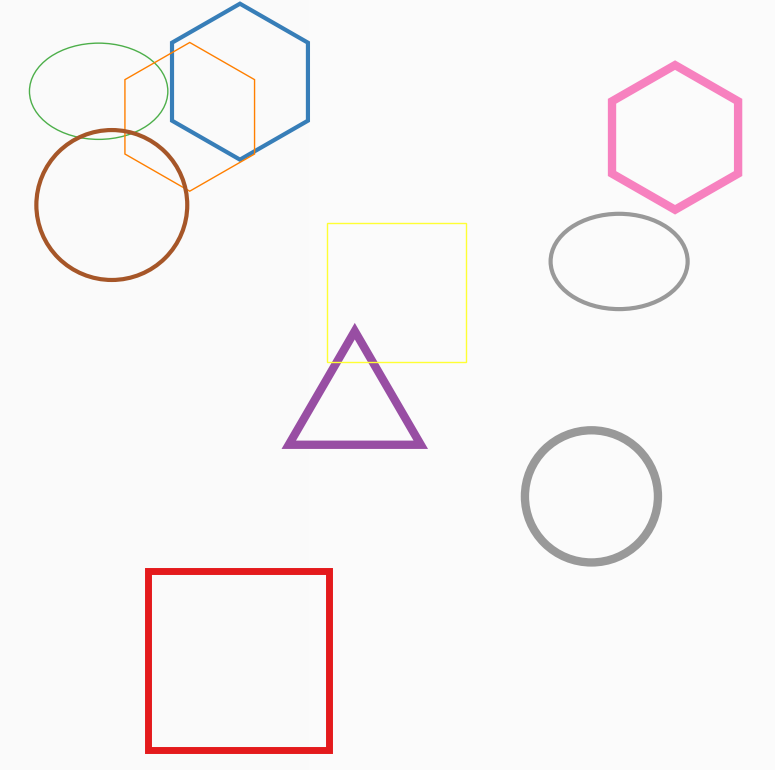[{"shape": "square", "thickness": 2.5, "radius": 0.58, "center": [0.307, 0.142]}, {"shape": "hexagon", "thickness": 1.5, "radius": 0.51, "center": [0.31, 0.894]}, {"shape": "oval", "thickness": 0.5, "radius": 0.45, "center": [0.127, 0.881]}, {"shape": "triangle", "thickness": 3, "radius": 0.49, "center": [0.458, 0.472]}, {"shape": "hexagon", "thickness": 0.5, "radius": 0.48, "center": [0.245, 0.848]}, {"shape": "square", "thickness": 0.5, "radius": 0.45, "center": [0.512, 0.62]}, {"shape": "circle", "thickness": 1.5, "radius": 0.49, "center": [0.144, 0.734]}, {"shape": "hexagon", "thickness": 3, "radius": 0.47, "center": [0.871, 0.822]}, {"shape": "oval", "thickness": 1.5, "radius": 0.44, "center": [0.799, 0.66]}, {"shape": "circle", "thickness": 3, "radius": 0.43, "center": [0.763, 0.355]}]